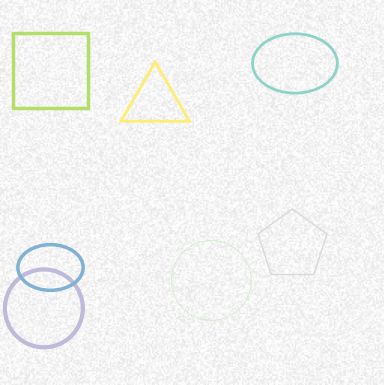[{"shape": "oval", "thickness": 2, "radius": 0.55, "center": [0.766, 0.835]}, {"shape": "circle", "thickness": 3, "radius": 0.51, "center": [0.114, 0.199]}, {"shape": "oval", "thickness": 2.5, "radius": 0.42, "center": [0.131, 0.305]}, {"shape": "square", "thickness": 2.5, "radius": 0.49, "center": [0.13, 0.817]}, {"shape": "pentagon", "thickness": 1, "radius": 0.47, "center": [0.76, 0.363]}, {"shape": "circle", "thickness": 0.5, "radius": 0.52, "center": [0.549, 0.271]}, {"shape": "triangle", "thickness": 2, "radius": 0.51, "center": [0.403, 0.736]}]